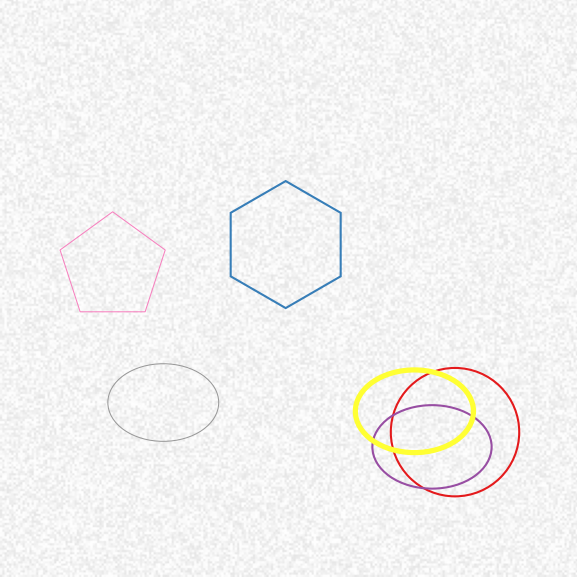[{"shape": "circle", "thickness": 1, "radius": 0.56, "center": [0.788, 0.251]}, {"shape": "hexagon", "thickness": 1, "radius": 0.55, "center": [0.495, 0.576]}, {"shape": "oval", "thickness": 1, "radius": 0.52, "center": [0.748, 0.225]}, {"shape": "oval", "thickness": 2.5, "radius": 0.51, "center": [0.718, 0.287]}, {"shape": "pentagon", "thickness": 0.5, "radius": 0.48, "center": [0.195, 0.537]}, {"shape": "oval", "thickness": 0.5, "radius": 0.48, "center": [0.283, 0.302]}]